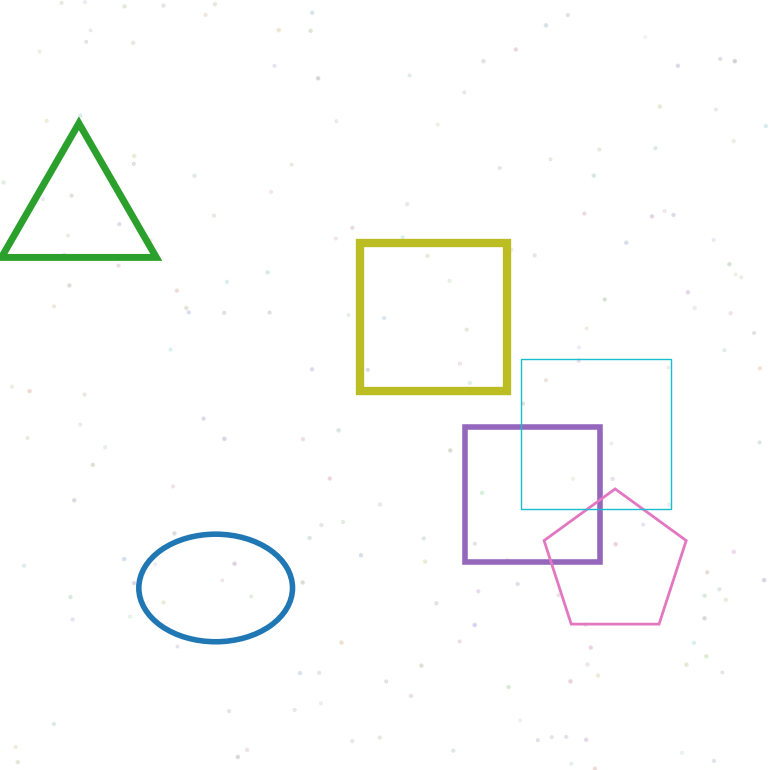[{"shape": "oval", "thickness": 2, "radius": 0.5, "center": [0.28, 0.236]}, {"shape": "triangle", "thickness": 2.5, "radius": 0.58, "center": [0.102, 0.724]}, {"shape": "square", "thickness": 2, "radius": 0.44, "center": [0.691, 0.358]}, {"shape": "pentagon", "thickness": 1, "radius": 0.49, "center": [0.799, 0.268]}, {"shape": "square", "thickness": 3, "radius": 0.48, "center": [0.563, 0.588]}, {"shape": "square", "thickness": 0.5, "radius": 0.49, "center": [0.774, 0.437]}]